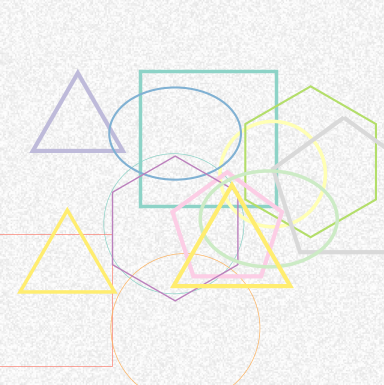[{"shape": "square", "thickness": 2.5, "radius": 0.88, "center": [0.54, 0.64]}, {"shape": "circle", "thickness": 0.5, "radius": 0.91, "center": [0.452, 0.419]}, {"shape": "circle", "thickness": 2.5, "radius": 0.68, "center": [0.708, 0.548]}, {"shape": "triangle", "thickness": 3, "radius": 0.67, "center": [0.202, 0.676]}, {"shape": "square", "thickness": 0.5, "radius": 0.86, "center": [0.119, 0.22]}, {"shape": "oval", "thickness": 1.5, "radius": 0.86, "center": [0.455, 0.653]}, {"shape": "circle", "thickness": 0.5, "radius": 0.97, "center": [0.482, 0.148]}, {"shape": "hexagon", "thickness": 1.5, "radius": 0.98, "center": [0.807, 0.58]}, {"shape": "pentagon", "thickness": 3, "radius": 0.75, "center": [0.59, 0.403]}, {"shape": "pentagon", "thickness": 3, "radius": 0.97, "center": [0.893, 0.501]}, {"shape": "hexagon", "thickness": 1, "radius": 0.94, "center": [0.455, 0.407]}, {"shape": "oval", "thickness": 2.5, "radius": 0.89, "center": [0.698, 0.431]}, {"shape": "triangle", "thickness": 2.5, "radius": 0.71, "center": [0.175, 0.313]}, {"shape": "triangle", "thickness": 3, "radius": 0.88, "center": [0.602, 0.344]}]